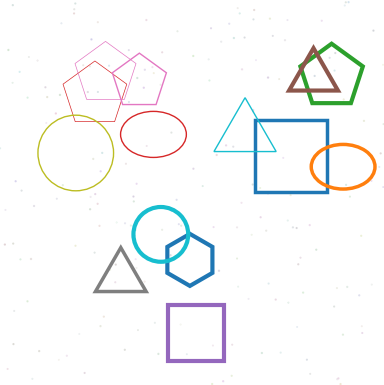[{"shape": "hexagon", "thickness": 3, "radius": 0.34, "center": [0.493, 0.325]}, {"shape": "square", "thickness": 2.5, "radius": 0.47, "center": [0.755, 0.594]}, {"shape": "oval", "thickness": 2.5, "radius": 0.41, "center": [0.891, 0.567]}, {"shape": "pentagon", "thickness": 3, "radius": 0.43, "center": [0.861, 0.801]}, {"shape": "pentagon", "thickness": 0.5, "radius": 0.44, "center": [0.247, 0.754]}, {"shape": "oval", "thickness": 1, "radius": 0.43, "center": [0.399, 0.651]}, {"shape": "square", "thickness": 3, "radius": 0.36, "center": [0.508, 0.134]}, {"shape": "triangle", "thickness": 3, "radius": 0.37, "center": [0.814, 0.801]}, {"shape": "pentagon", "thickness": 0.5, "radius": 0.42, "center": [0.274, 0.809]}, {"shape": "pentagon", "thickness": 1, "radius": 0.37, "center": [0.362, 0.788]}, {"shape": "triangle", "thickness": 2.5, "radius": 0.38, "center": [0.314, 0.281]}, {"shape": "circle", "thickness": 1, "radius": 0.49, "center": [0.197, 0.603]}, {"shape": "triangle", "thickness": 1, "radius": 0.47, "center": [0.637, 0.653]}, {"shape": "circle", "thickness": 3, "radius": 0.36, "center": [0.418, 0.391]}]